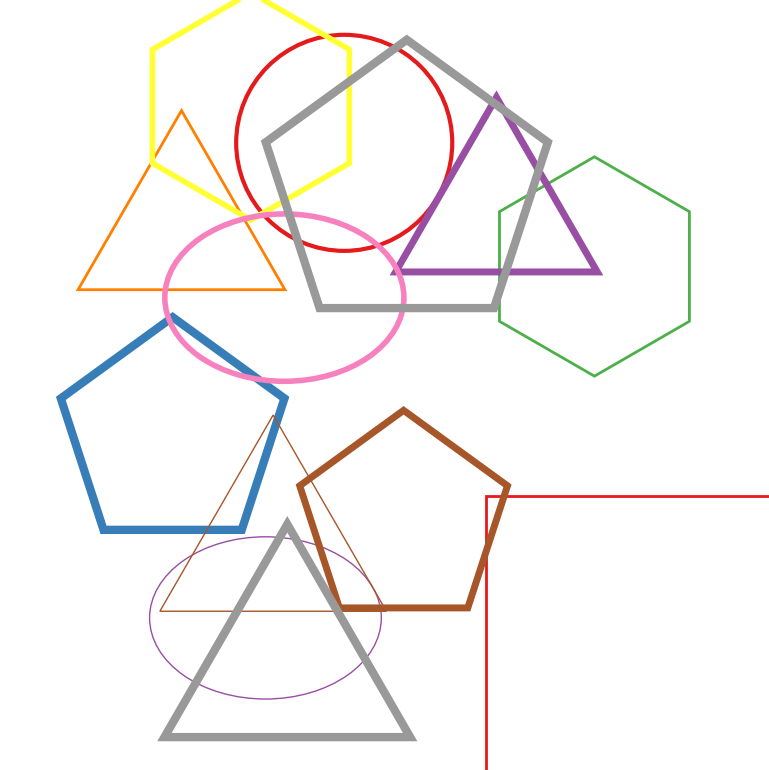[{"shape": "square", "thickness": 1, "radius": 1.0, "center": [0.83, 0.157]}, {"shape": "circle", "thickness": 1.5, "radius": 0.7, "center": [0.447, 0.814]}, {"shape": "pentagon", "thickness": 3, "radius": 0.76, "center": [0.224, 0.435]}, {"shape": "hexagon", "thickness": 1, "radius": 0.71, "center": [0.772, 0.654]}, {"shape": "triangle", "thickness": 2.5, "radius": 0.76, "center": [0.645, 0.722]}, {"shape": "oval", "thickness": 0.5, "radius": 0.75, "center": [0.345, 0.198]}, {"shape": "triangle", "thickness": 1, "radius": 0.78, "center": [0.236, 0.701]}, {"shape": "hexagon", "thickness": 2, "radius": 0.74, "center": [0.326, 0.862]}, {"shape": "triangle", "thickness": 0.5, "radius": 0.85, "center": [0.355, 0.291]}, {"shape": "pentagon", "thickness": 2.5, "radius": 0.71, "center": [0.524, 0.325]}, {"shape": "oval", "thickness": 2, "radius": 0.78, "center": [0.369, 0.613]}, {"shape": "triangle", "thickness": 3, "radius": 0.92, "center": [0.373, 0.135]}, {"shape": "pentagon", "thickness": 3, "radius": 0.96, "center": [0.528, 0.756]}]